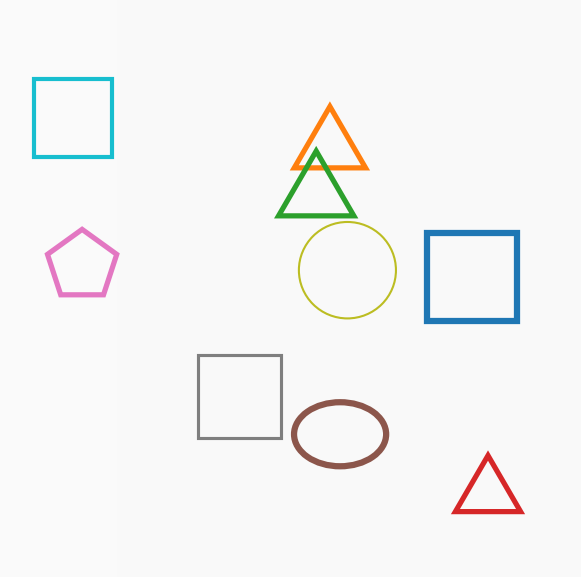[{"shape": "square", "thickness": 3, "radius": 0.38, "center": [0.812, 0.52]}, {"shape": "triangle", "thickness": 2.5, "radius": 0.35, "center": [0.568, 0.744]}, {"shape": "triangle", "thickness": 2.5, "radius": 0.37, "center": [0.544, 0.663]}, {"shape": "triangle", "thickness": 2.5, "radius": 0.32, "center": [0.84, 0.146]}, {"shape": "oval", "thickness": 3, "radius": 0.4, "center": [0.585, 0.247]}, {"shape": "pentagon", "thickness": 2.5, "radius": 0.31, "center": [0.141, 0.539]}, {"shape": "square", "thickness": 1.5, "radius": 0.36, "center": [0.412, 0.312]}, {"shape": "circle", "thickness": 1, "radius": 0.42, "center": [0.598, 0.531]}, {"shape": "square", "thickness": 2, "radius": 0.34, "center": [0.126, 0.794]}]